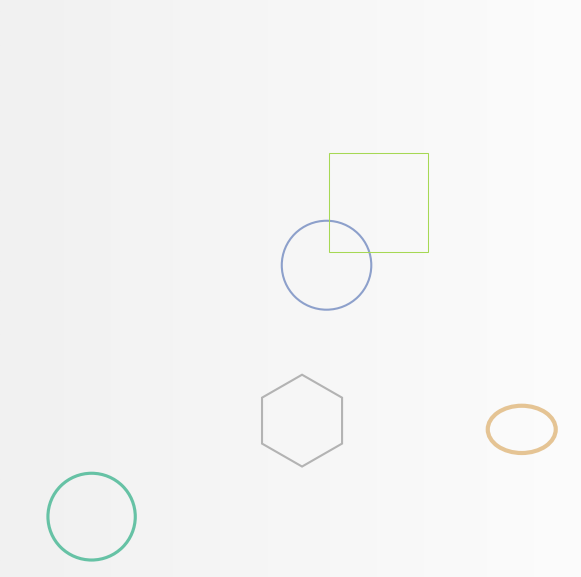[{"shape": "circle", "thickness": 1.5, "radius": 0.38, "center": [0.158, 0.105]}, {"shape": "circle", "thickness": 1, "radius": 0.39, "center": [0.562, 0.54]}, {"shape": "square", "thickness": 0.5, "radius": 0.43, "center": [0.651, 0.648]}, {"shape": "oval", "thickness": 2, "radius": 0.29, "center": [0.898, 0.256]}, {"shape": "hexagon", "thickness": 1, "radius": 0.4, "center": [0.52, 0.271]}]